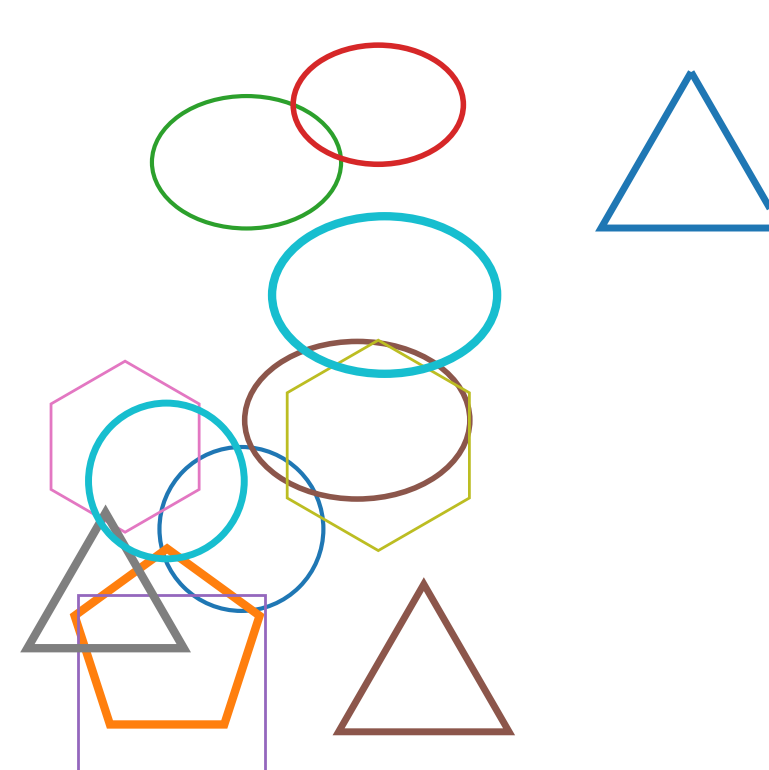[{"shape": "triangle", "thickness": 2.5, "radius": 0.68, "center": [0.898, 0.771]}, {"shape": "circle", "thickness": 1.5, "radius": 0.53, "center": [0.314, 0.313]}, {"shape": "pentagon", "thickness": 3, "radius": 0.63, "center": [0.217, 0.161]}, {"shape": "oval", "thickness": 1.5, "radius": 0.61, "center": [0.32, 0.789]}, {"shape": "oval", "thickness": 2, "radius": 0.55, "center": [0.491, 0.864]}, {"shape": "square", "thickness": 1, "radius": 0.61, "center": [0.223, 0.105]}, {"shape": "oval", "thickness": 2, "radius": 0.73, "center": [0.464, 0.454]}, {"shape": "triangle", "thickness": 2.5, "radius": 0.64, "center": [0.55, 0.114]}, {"shape": "hexagon", "thickness": 1, "radius": 0.56, "center": [0.162, 0.42]}, {"shape": "triangle", "thickness": 3, "radius": 0.59, "center": [0.137, 0.217]}, {"shape": "hexagon", "thickness": 1, "radius": 0.68, "center": [0.491, 0.422]}, {"shape": "oval", "thickness": 3, "radius": 0.73, "center": [0.499, 0.617]}, {"shape": "circle", "thickness": 2.5, "radius": 0.51, "center": [0.216, 0.375]}]